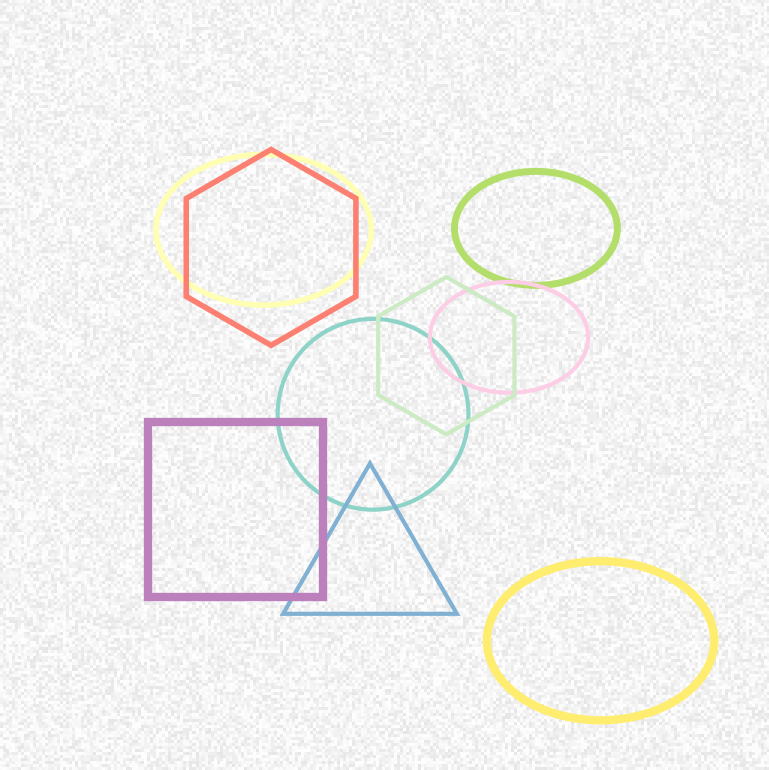[{"shape": "circle", "thickness": 1.5, "radius": 0.62, "center": [0.484, 0.462]}, {"shape": "oval", "thickness": 2, "radius": 0.7, "center": [0.342, 0.702]}, {"shape": "hexagon", "thickness": 2, "radius": 0.64, "center": [0.352, 0.679]}, {"shape": "triangle", "thickness": 1.5, "radius": 0.65, "center": [0.481, 0.268]}, {"shape": "oval", "thickness": 2.5, "radius": 0.53, "center": [0.696, 0.703]}, {"shape": "oval", "thickness": 1.5, "radius": 0.51, "center": [0.661, 0.562]}, {"shape": "square", "thickness": 3, "radius": 0.57, "center": [0.306, 0.338]}, {"shape": "hexagon", "thickness": 1.5, "radius": 0.51, "center": [0.58, 0.538]}, {"shape": "oval", "thickness": 3, "radius": 0.74, "center": [0.78, 0.168]}]